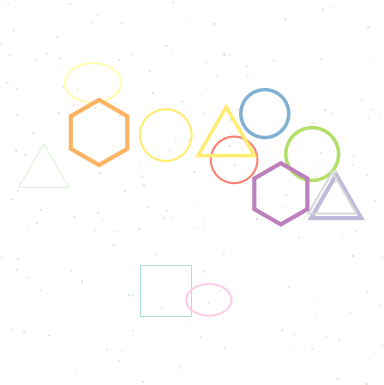[{"shape": "square", "thickness": 0.5, "radius": 0.33, "center": [0.429, 0.245]}, {"shape": "oval", "thickness": 1.5, "radius": 0.37, "center": [0.241, 0.785]}, {"shape": "triangle", "thickness": 3, "radius": 0.38, "center": [0.873, 0.471]}, {"shape": "circle", "thickness": 1.5, "radius": 0.3, "center": [0.608, 0.585]}, {"shape": "circle", "thickness": 2.5, "radius": 0.31, "center": [0.688, 0.705]}, {"shape": "hexagon", "thickness": 3, "radius": 0.42, "center": [0.257, 0.656]}, {"shape": "circle", "thickness": 2.5, "radius": 0.34, "center": [0.811, 0.6]}, {"shape": "oval", "thickness": 1.5, "radius": 0.29, "center": [0.543, 0.221]}, {"shape": "triangle", "thickness": 1.5, "radius": 0.36, "center": [0.863, 0.481]}, {"shape": "hexagon", "thickness": 3, "radius": 0.4, "center": [0.729, 0.497]}, {"shape": "triangle", "thickness": 0.5, "radius": 0.38, "center": [0.114, 0.551]}, {"shape": "triangle", "thickness": 2.5, "radius": 0.42, "center": [0.588, 0.638]}, {"shape": "circle", "thickness": 1.5, "radius": 0.34, "center": [0.43, 0.649]}]